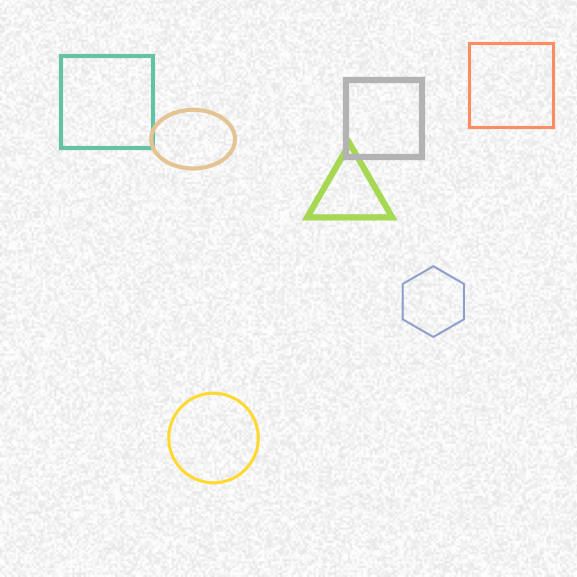[{"shape": "square", "thickness": 2, "radius": 0.4, "center": [0.185, 0.822]}, {"shape": "square", "thickness": 1.5, "radius": 0.36, "center": [0.884, 0.851]}, {"shape": "hexagon", "thickness": 1, "radius": 0.31, "center": [0.75, 0.477]}, {"shape": "triangle", "thickness": 3, "radius": 0.43, "center": [0.606, 0.665]}, {"shape": "circle", "thickness": 1.5, "radius": 0.39, "center": [0.37, 0.241]}, {"shape": "oval", "thickness": 2, "radius": 0.36, "center": [0.334, 0.758]}, {"shape": "square", "thickness": 3, "radius": 0.33, "center": [0.665, 0.794]}]